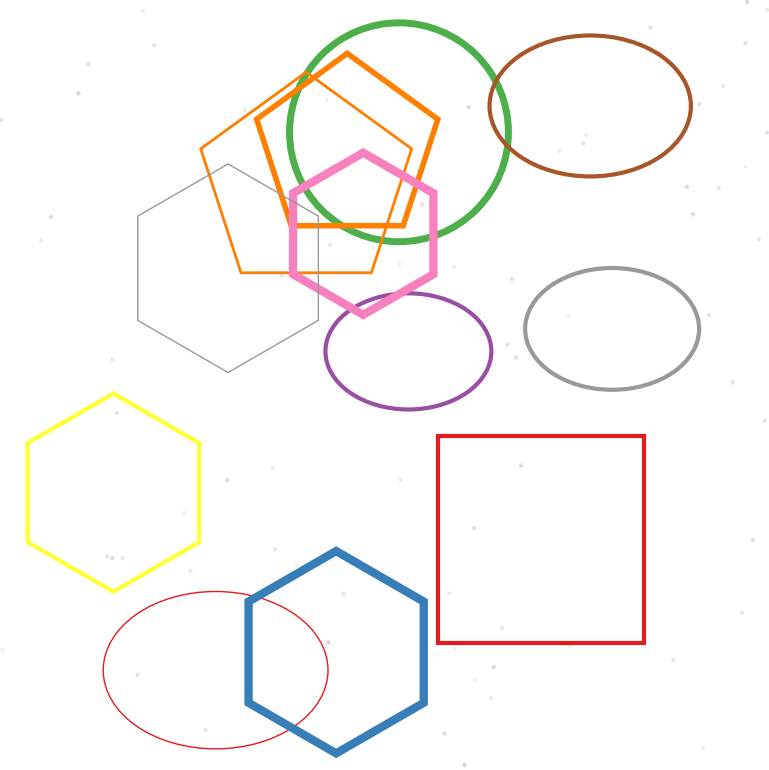[{"shape": "oval", "thickness": 0.5, "radius": 0.73, "center": [0.28, 0.13]}, {"shape": "square", "thickness": 1.5, "radius": 0.67, "center": [0.703, 0.3]}, {"shape": "hexagon", "thickness": 3, "radius": 0.66, "center": [0.437, 0.153]}, {"shape": "circle", "thickness": 2.5, "radius": 0.71, "center": [0.518, 0.828]}, {"shape": "oval", "thickness": 1.5, "radius": 0.54, "center": [0.53, 0.544]}, {"shape": "pentagon", "thickness": 2, "radius": 0.62, "center": [0.451, 0.807]}, {"shape": "pentagon", "thickness": 1, "radius": 0.72, "center": [0.398, 0.762]}, {"shape": "hexagon", "thickness": 1.5, "radius": 0.64, "center": [0.147, 0.36]}, {"shape": "oval", "thickness": 1.5, "radius": 0.65, "center": [0.767, 0.862]}, {"shape": "hexagon", "thickness": 3, "radius": 0.53, "center": [0.472, 0.696]}, {"shape": "hexagon", "thickness": 0.5, "radius": 0.68, "center": [0.296, 0.652]}, {"shape": "oval", "thickness": 1.5, "radius": 0.56, "center": [0.795, 0.573]}]